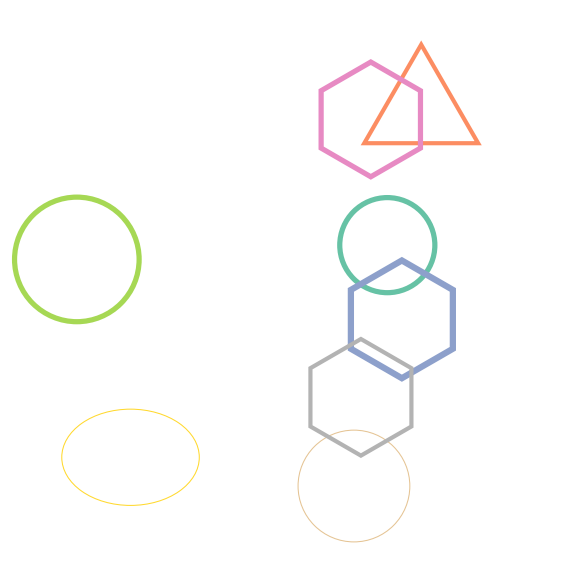[{"shape": "circle", "thickness": 2.5, "radius": 0.41, "center": [0.671, 0.575]}, {"shape": "triangle", "thickness": 2, "radius": 0.57, "center": [0.729, 0.808]}, {"shape": "hexagon", "thickness": 3, "radius": 0.51, "center": [0.696, 0.446]}, {"shape": "hexagon", "thickness": 2.5, "radius": 0.5, "center": [0.642, 0.792]}, {"shape": "circle", "thickness": 2.5, "radius": 0.54, "center": [0.133, 0.55]}, {"shape": "oval", "thickness": 0.5, "radius": 0.6, "center": [0.226, 0.207]}, {"shape": "circle", "thickness": 0.5, "radius": 0.48, "center": [0.613, 0.158]}, {"shape": "hexagon", "thickness": 2, "radius": 0.5, "center": [0.625, 0.311]}]